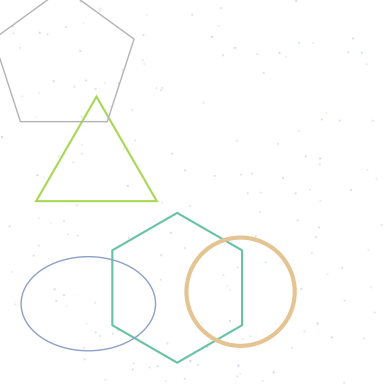[{"shape": "hexagon", "thickness": 1.5, "radius": 0.97, "center": [0.46, 0.252]}, {"shape": "oval", "thickness": 1, "radius": 0.87, "center": [0.229, 0.211]}, {"shape": "triangle", "thickness": 1.5, "radius": 0.9, "center": [0.251, 0.568]}, {"shape": "circle", "thickness": 3, "radius": 0.7, "center": [0.625, 0.242]}, {"shape": "pentagon", "thickness": 1, "radius": 0.96, "center": [0.166, 0.839]}]